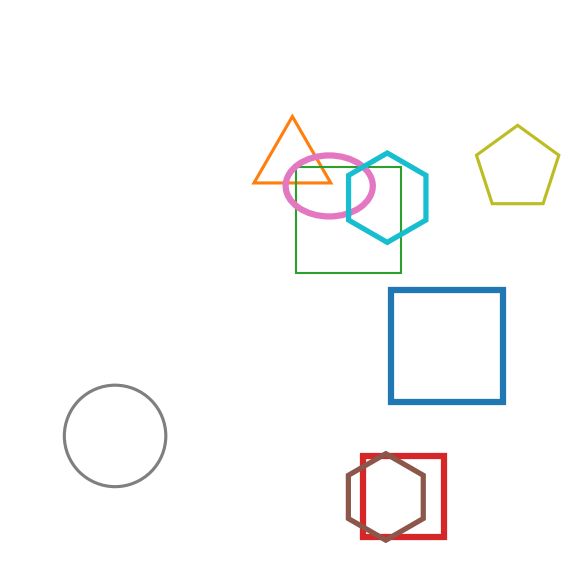[{"shape": "square", "thickness": 3, "radius": 0.48, "center": [0.774, 0.4]}, {"shape": "triangle", "thickness": 1.5, "radius": 0.38, "center": [0.506, 0.721]}, {"shape": "square", "thickness": 1, "radius": 0.46, "center": [0.603, 0.618]}, {"shape": "square", "thickness": 3, "radius": 0.35, "center": [0.699, 0.139]}, {"shape": "hexagon", "thickness": 2.5, "radius": 0.37, "center": [0.668, 0.139]}, {"shape": "oval", "thickness": 3, "radius": 0.38, "center": [0.57, 0.677]}, {"shape": "circle", "thickness": 1.5, "radius": 0.44, "center": [0.199, 0.244]}, {"shape": "pentagon", "thickness": 1.5, "radius": 0.38, "center": [0.896, 0.707]}, {"shape": "hexagon", "thickness": 2.5, "radius": 0.39, "center": [0.671, 0.657]}]